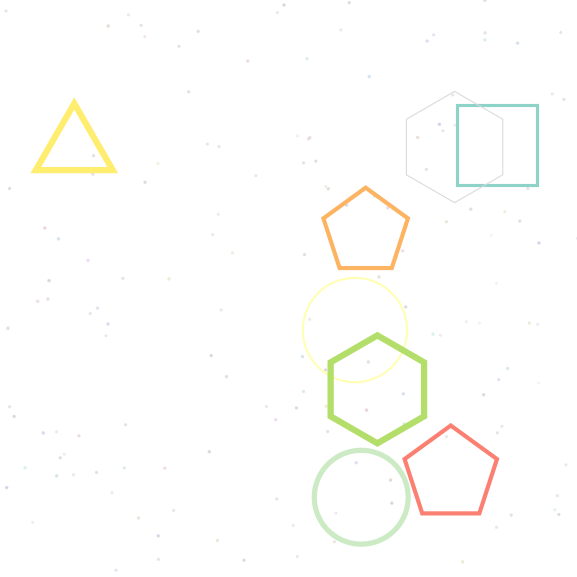[{"shape": "square", "thickness": 1.5, "radius": 0.35, "center": [0.861, 0.748]}, {"shape": "circle", "thickness": 1, "radius": 0.45, "center": [0.615, 0.428]}, {"shape": "pentagon", "thickness": 2, "radius": 0.42, "center": [0.781, 0.178]}, {"shape": "pentagon", "thickness": 2, "radius": 0.38, "center": [0.633, 0.597]}, {"shape": "hexagon", "thickness": 3, "radius": 0.47, "center": [0.653, 0.325]}, {"shape": "hexagon", "thickness": 0.5, "radius": 0.48, "center": [0.787, 0.745]}, {"shape": "circle", "thickness": 2.5, "radius": 0.41, "center": [0.626, 0.138]}, {"shape": "triangle", "thickness": 3, "radius": 0.38, "center": [0.129, 0.743]}]